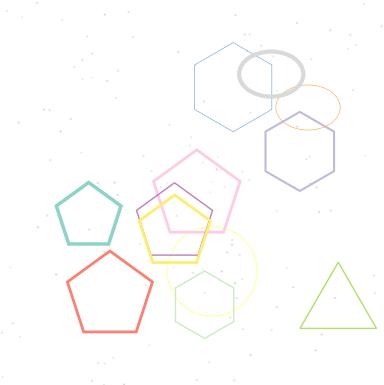[{"shape": "pentagon", "thickness": 2.5, "radius": 0.44, "center": [0.23, 0.438]}, {"shape": "circle", "thickness": 1, "radius": 0.58, "center": [0.551, 0.295]}, {"shape": "hexagon", "thickness": 1.5, "radius": 0.51, "center": [0.779, 0.607]}, {"shape": "pentagon", "thickness": 2, "radius": 0.58, "center": [0.286, 0.232]}, {"shape": "hexagon", "thickness": 0.5, "radius": 0.58, "center": [0.606, 0.774]}, {"shape": "oval", "thickness": 0.5, "radius": 0.42, "center": [0.8, 0.721]}, {"shape": "triangle", "thickness": 1, "radius": 0.57, "center": [0.879, 0.204]}, {"shape": "pentagon", "thickness": 2, "radius": 0.59, "center": [0.511, 0.492]}, {"shape": "oval", "thickness": 3, "radius": 0.42, "center": [0.704, 0.808]}, {"shape": "pentagon", "thickness": 1, "radius": 0.52, "center": [0.453, 0.421]}, {"shape": "hexagon", "thickness": 1, "radius": 0.44, "center": [0.531, 0.208]}, {"shape": "pentagon", "thickness": 2, "radius": 0.48, "center": [0.454, 0.397]}]